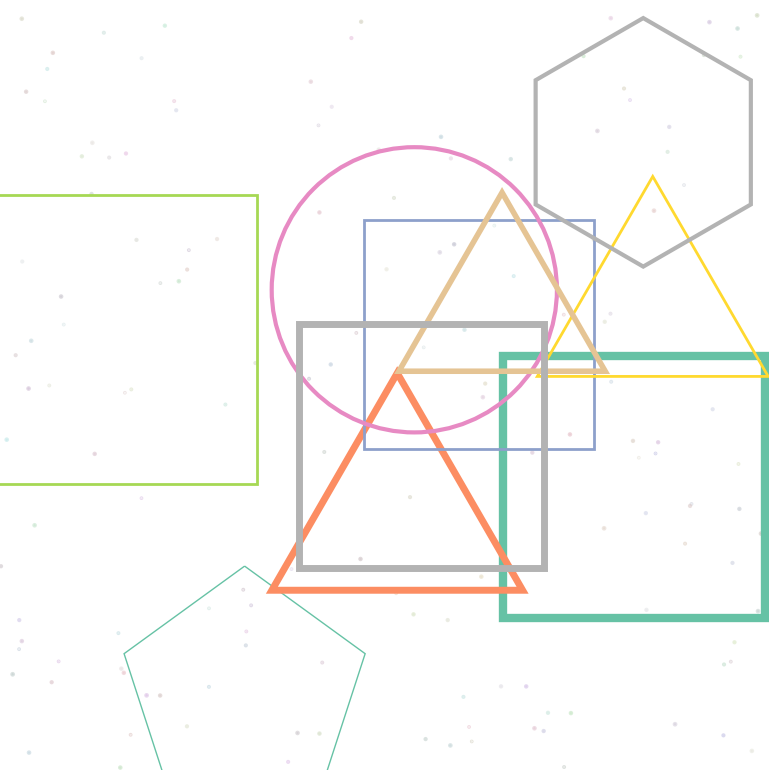[{"shape": "square", "thickness": 3, "radius": 0.85, "center": [0.824, 0.368]}, {"shape": "pentagon", "thickness": 0.5, "radius": 0.82, "center": [0.318, 0.1]}, {"shape": "triangle", "thickness": 2.5, "radius": 0.94, "center": [0.516, 0.327]}, {"shape": "square", "thickness": 1, "radius": 0.74, "center": [0.622, 0.565]}, {"shape": "circle", "thickness": 1.5, "radius": 0.93, "center": [0.538, 0.624]}, {"shape": "square", "thickness": 1, "radius": 0.94, "center": [0.146, 0.559]}, {"shape": "triangle", "thickness": 1, "radius": 0.87, "center": [0.848, 0.598]}, {"shape": "triangle", "thickness": 2, "radius": 0.77, "center": [0.652, 0.595]}, {"shape": "hexagon", "thickness": 1.5, "radius": 0.81, "center": [0.835, 0.815]}, {"shape": "square", "thickness": 2.5, "radius": 0.79, "center": [0.548, 0.42]}]